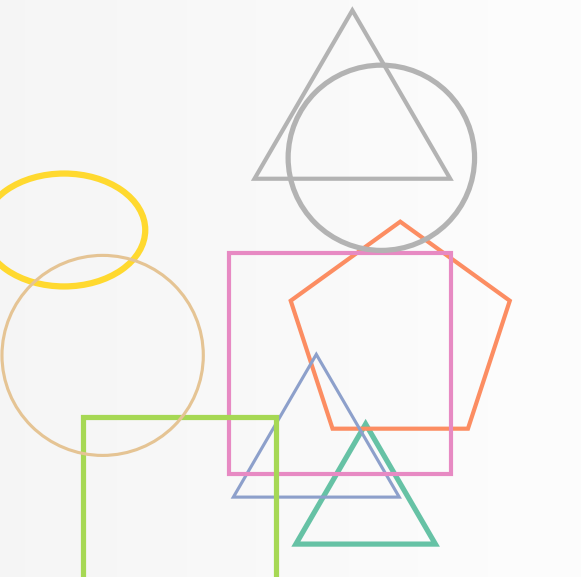[{"shape": "triangle", "thickness": 2.5, "radius": 0.69, "center": [0.629, 0.126]}, {"shape": "pentagon", "thickness": 2, "radius": 0.99, "center": [0.689, 0.417]}, {"shape": "triangle", "thickness": 1.5, "radius": 0.82, "center": [0.544, 0.221]}, {"shape": "square", "thickness": 2, "radius": 0.96, "center": [0.585, 0.369]}, {"shape": "square", "thickness": 2.5, "radius": 0.83, "center": [0.309, 0.111]}, {"shape": "oval", "thickness": 3, "radius": 0.7, "center": [0.11, 0.601]}, {"shape": "circle", "thickness": 1.5, "radius": 0.87, "center": [0.177, 0.384]}, {"shape": "circle", "thickness": 2.5, "radius": 0.8, "center": [0.656, 0.726]}, {"shape": "triangle", "thickness": 2, "radius": 0.97, "center": [0.606, 0.787]}]